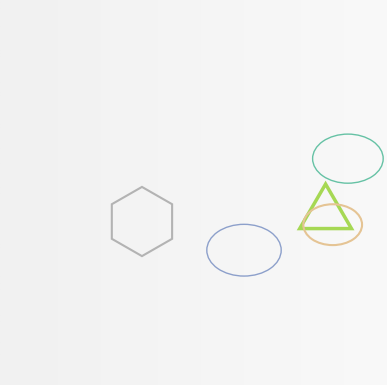[{"shape": "oval", "thickness": 1, "radius": 0.46, "center": [0.898, 0.588]}, {"shape": "oval", "thickness": 1, "radius": 0.48, "center": [0.63, 0.35]}, {"shape": "triangle", "thickness": 2.5, "radius": 0.39, "center": [0.84, 0.445]}, {"shape": "oval", "thickness": 1.5, "radius": 0.38, "center": [0.859, 0.416]}, {"shape": "hexagon", "thickness": 1.5, "radius": 0.45, "center": [0.366, 0.425]}]